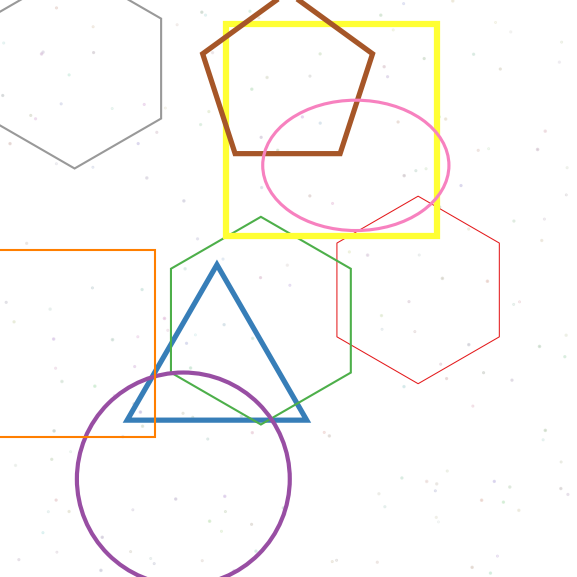[{"shape": "hexagon", "thickness": 0.5, "radius": 0.81, "center": [0.724, 0.497]}, {"shape": "triangle", "thickness": 2.5, "radius": 0.9, "center": [0.376, 0.361]}, {"shape": "hexagon", "thickness": 1, "radius": 0.9, "center": [0.452, 0.444]}, {"shape": "circle", "thickness": 2, "radius": 0.92, "center": [0.317, 0.17]}, {"shape": "square", "thickness": 1, "radius": 0.81, "center": [0.106, 0.405]}, {"shape": "square", "thickness": 3, "radius": 0.92, "center": [0.574, 0.774]}, {"shape": "pentagon", "thickness": 2.5, "radius": 0.77, "center": [0.498, 0.858]}, {"shape": "oval", "thickness": 1.5, "radius": 0.81, "center": [0.616, 0.713]}, {"shape": "hexagon", "thickness": 1, "radius": 0.87, "center": [0.129, 0.88]}]